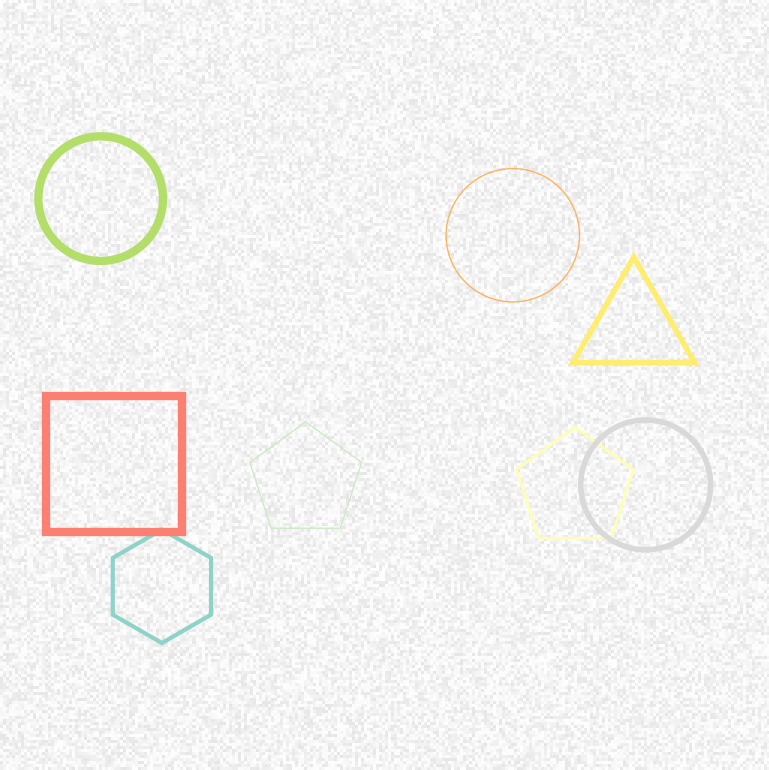[{"shape": "hexagon", "thickness": 1.5, "radius": 0.37, "center": [0.21, 0.239]}, {"shape": "pentagon", "thickness": 1, "radius": 0.4, "center": [0.747, 0.366]}, {"shape": "square", "thickness": 3, "radius": 0.44, "center": [0.147, 0.398]}, {"shape": "circle", "thickness": 0.5, "radius": 0.43, "center": [0.666, 0.694]}, {"shape": "circle", "thickness": 3, "radius": 0.4, "center": [0.131, 0.742]}, {"shape": "circle", "thickness": 2, "radius": 0.42, "center": [0.839, 0.37]}, {"shape": "pentagon", "thickness": 0.5, "radius": 0.38, "center": [0.397, 0.376]}, {"shape": "triangle", "thickness": 2, "radius": 0.46, "center": [0.823, 0.575]}]